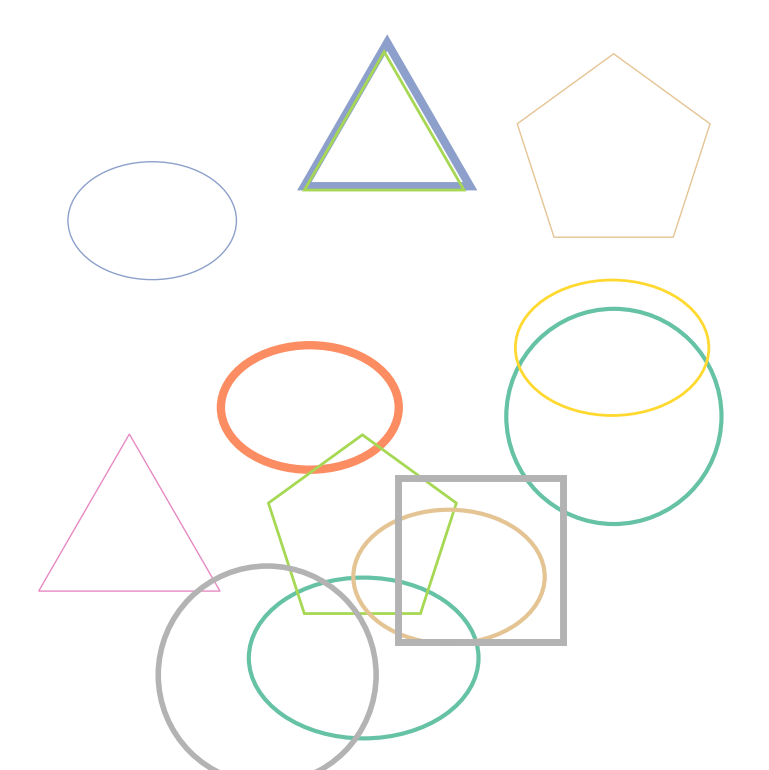[{"shape": "oval", "thickness": 1.5, "radius": 0.75, "center": [0.472, 0.145]}, {"shape": "circle", "thickness": 1.5, "radius": 0.7, "center": [0.797, 0.459]}, {"shape": "oval", "thickness": 3, "radius": 0.58, "center": [0.402, 0.471]}, {"shape": "triangle", "thickness": 3, "radius": 0.62, "center": [0.503, 0.82]}, {"shape": "oval", "thickness": 0.5, "radius": 0.55, "center": [0.198, 0.713]}, {"shape": "triangle", "thickness": 0.5, "radius": 0.68, "center": [0.168, 0.3]}, {"shape": "triangle", "thickness": 1, "radius": 0.6, "center": [0.499, 0.813]}, {"shape": "pentagon", "thickness": 1, "radius": 0.64, "center": [0.471, 0.307]}, {"shape": "oval", "thickness": 1, "radius": 0.63, "center": [0.795, 0.548]}, {"shape": "oval", "thickness": 1.5, "radius": 0.62, "center": [0.583, 0.251]}, {"shape": "pentagon", "thickness": 0.5, "radius": 0.66, "center": [0.797, 0.798]}, {"shape": "square", "thickness": 2.5, "radius": 0.53, "center": [0.624, 0.273]}, {"shape": "circle", "thickness": 2, "radius": 0.71, "center": [0.347, 0.123]}]